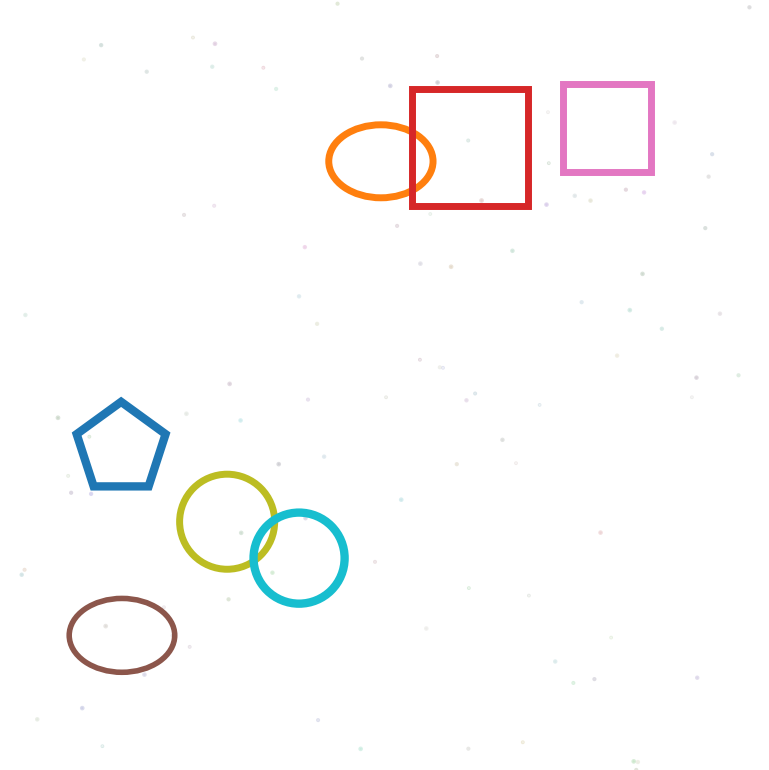[{"shape": "pentagon", "thickness": 3, "radius": 0.3, "center": [0.157, 0.417]}, {"shape": "oval", "thickness": 2.5, "radius": 0.34, "center": [0.495, 0.791]}, {"shape": "square", "thickness": 2.5, "radius": 0.38, "center": [0.61, 0.808]}, {"shape": "oval", "thickness": 2, "radius": 0.34, "center": [0.158, 0.175]}, {"shape": "square", "thickness": 2.5, "radius": 0.29, "center": [0.788, 0.834]}, {"shape": "circle", "thickness": 2.5, "radius": 0.31, "center": [0.295, 0.322]}, {"shape": "circle", "thickness": 3, "radius": 0.3, "center": [0.388, 0.275]}]